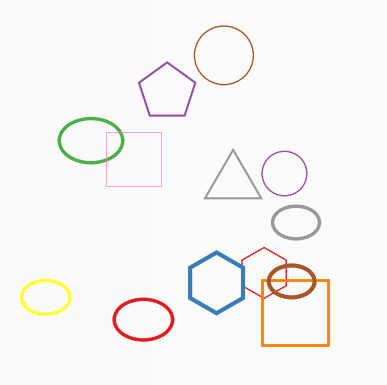[{"shape": "hexagon", "thickness": 1, "radius": 0.33, "center": [0.681, 0.291]}, {"shape": "oval", "thickness": 2.5, "radius": 0.38, "center": [0.37, 0.17]}, {"shape": "hexagon", "thickness": 3, "radius": 0.39, "center": [0.559, 0.265]}, {"shape": "oval", "thickness": 2.5, "radius": 0.41, "center": [0.235, 0.635]}, {"shape": "pentagon", "thickness": 1.5, "radius": 0.38, "center": [0.431, 0.761]}, {"shape": "circle", "thickness": 1, "radius": 0.29, "center": [0.734, 0.549]}, {"shape": "square", "thickness": 2, "radius": 0.42, "center": [0.762, 0.188]}, {"shape": "oval", "thickness": 2.5, "radius": 0.31, "center": [0.118, 0.228]}, {"shape": "circle", "thickness": 1, "radius": 0.38, "center": [0.578, 0.856]}, {"shape": "oval", "thickness": 3, "radius": 0.3, "center": [0.753, 0.269]}, {"shape": "square", "thickness": 0.5, "radius": 0.35, "center": [0.344, 0.586]}, {"shape": "triangle", "thickness": 1.5, "radius": 0.42, "center": [0.602, 0.527]}, {"shape": "oval", "thickness": 2.5, "radius": 0.3, "center": [0.764, 0.422]}]